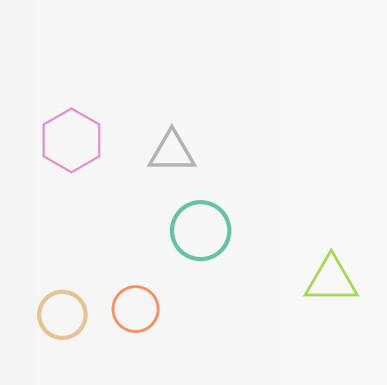[{"shape": "circle", "thickness": 3, "radius": 0.37, "center": [0.518, 0.401]}, {"shape": "circle", "thickness": 2, "radius": 0.29, "center": [0.35, 0.197]}, {"shape": "hexagon", "thickness": 1.5, "radius": 0.41, "center": [0.184, 0.635]}, {"shape": "triangle", "thickness": 2, "radius": 0.39, "center": [0.855, 0.273]}, {"shape": "circle", "thickness": 3, "radius": 0.3, "center": [0.161, 0.182]}, {"shape": "triangle", "thickness": 2.5, "radius": 0.33, "center": [0.444, 0.605]}]